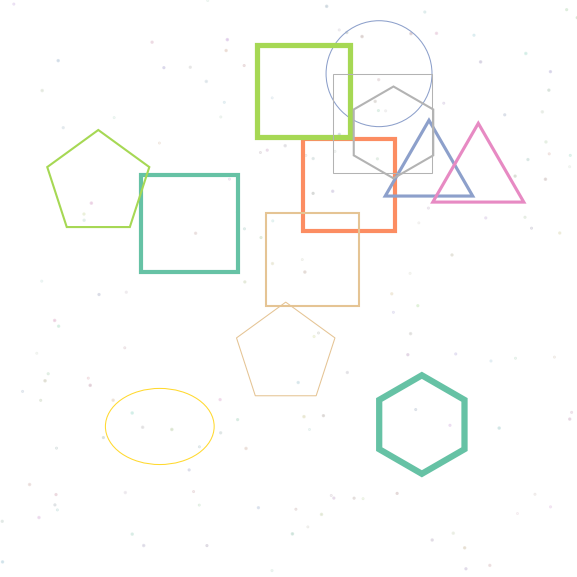[{"shape": "hexagon", "thickness": 3, "radius": 0.43, "center": [0.73, 0.264]}, {"shape": "square", "thickness": 2, "radius": 0.42, "center": [0.329, 0.612]}, {"shape": "square", "thickness": 2, "radius": 0.4, "center": [0.604, 0.678]}, {"shape": "triangle", "thickness": 1.5, "radius": 0.44, "center": [0.743, 0.703]}, {"shape": "circle", "thickness": 0.5, "radius": 0.46, "center": [0.656, 0.872]}, {"shape": "triangle", "thickness": 1.5, "radius": 0.45, "center": [0.828, 0.695]}, {"shape": "pentagon", "thickness": 1, "radius": 0.46, "center": [0.17, 0.681]}, {"shape": "square", "thickness": 2.5, "radius": 0.4, "center": [0.525, 0.841]}, {"shape": "oval", "thickness": 0.5, "radius": 0.47, "center": [0.277, 0.261]}, {"shape": "pentagon", "thickness": 0.5, "radius": 0.45, "center": [0.495, 0.386]}, {"shape": "square", "thickness": 1, "radius": 0.4, "center": [0.541, 0.549]}, {"shape": "square", "thickness": 0.5, "radius": 0.43, "center": [0.662, 0.785]}, {"shape": "hexagon", "thickness": 1, "radius": 0.4, "center": [0.681, 0.77]}]